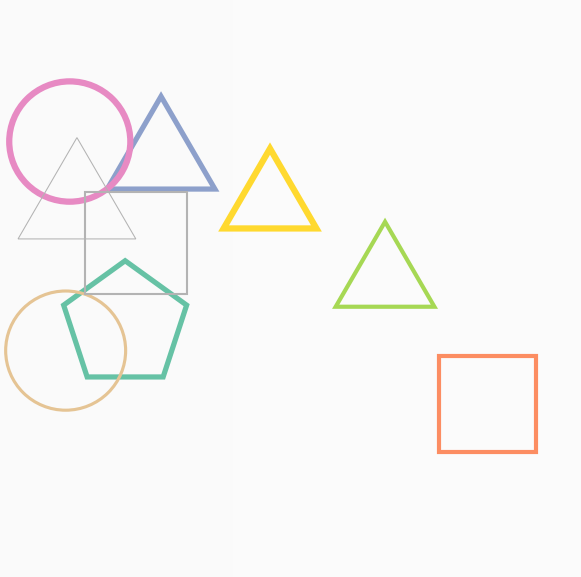[{"shape": "pentagon", "thickness": 2.5, "radius": 0.56, "center": [0.215, 0.436]}, {"shape": "square", "thickness": 2, "radius": 0.42, "center": [0.839, 0.299]}, {"shape": "triangle", "thickness": 2.5, "radius": 0.53, "center": [0.277, 0.725]}, {"shape": "circle", "thickness": 3, "radius": 0.52, "center": [0.12, 0.754]}, {"shape": "triangle", "thickness": 2, "radius": 0.49, "center": [0.662, 0.517]}, {"shape": "triangle", "thickness": 3, "radius": 0.46, "center": [0.465, 0.65]}, {"shape": "circle", "thickness": 1.5, "radius": 0.52, "center": [0.113, 0.392]}, {"shape": "square", "thickness": 1, "radius": 0.44, "center": [0.234, 0.578]}, {"shape": "triangle", "thickness": 0.5, "radius": 0.58, "center": [0.132, 0.644]}]